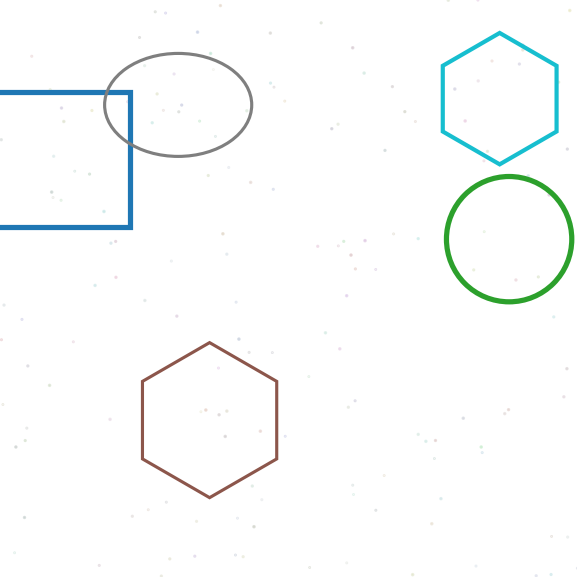[{"shape": "square", "thickness": 2.5, "radius": 0.59, "center": [0.108, 0.723]}, {"shape": "circle", "thickness": 2.5, "radius": 0.54, "center": [0.882, 0.585]}, {"shape": "hexagon", "thickness": 1.5, "radius": 0.67, "center": [0.363, 0.272]}, {"shape": "oval", "thickness": 1.5, "radius": 0.64, "center": [0.309, 0.817]}, {"shape": "hexagon", "thickness": 2, "radius": 0.57, "center": [0.865, 0.828]}]